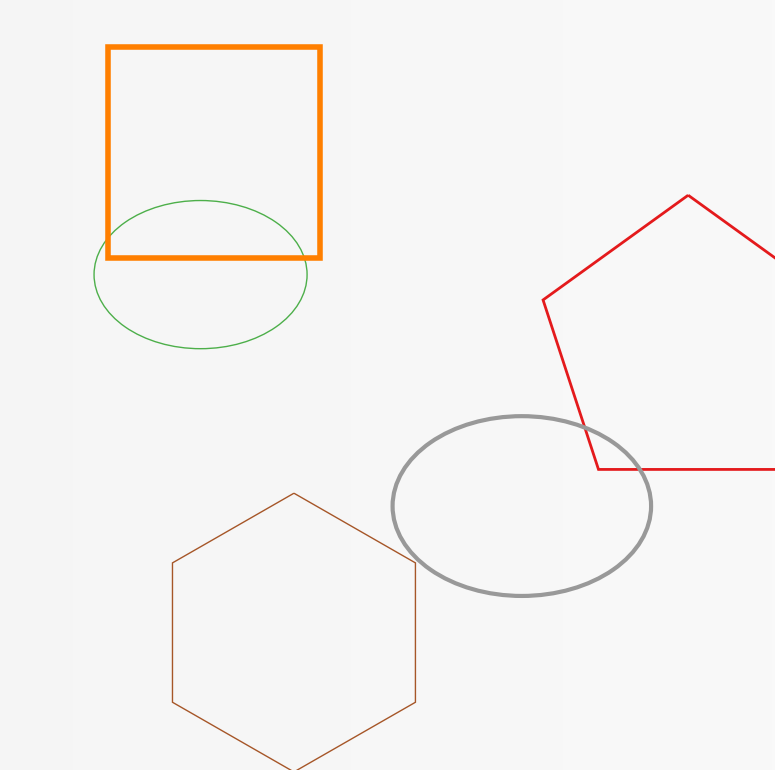[{"shape": "pentagon", "thickness": 1, "radius": 0.98, "center": [0.888, 0.55]}, {"shape": "oval", "thickness": 0.5, "radius": 0.69, "center": [0.259, 0.643]}, {"shape": "square", "thickness": 2, "radius": 0.68, "center": [0.276, 0.801]}, {"shape": "hexagon", "thickness": 0.5, "radius": 0.9, "center": [0.379, 0.178]}, {"shape": "oval", "thickness": 1.5, "radius": 0.83, "center": [0.673, 0.343]}]